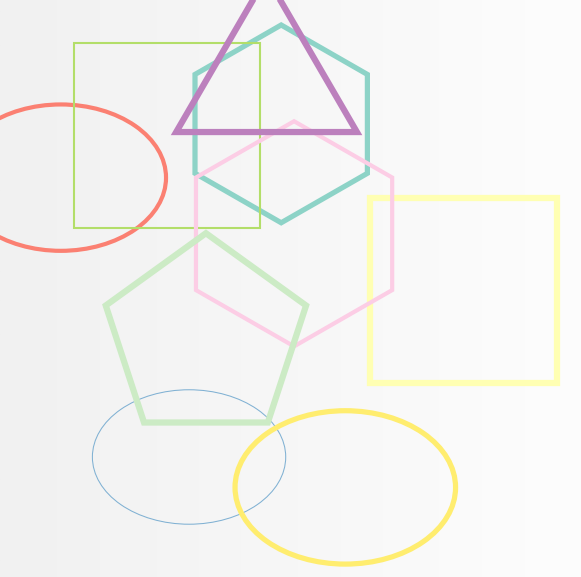[{"shape": "hexagon", "thickness": 2.5, "radius": 0.86, "center": [0.484, 0.785]}, {"shape": "square", "thickness": 3, "radius": 0.8, "center": [0.797, 0.496]}, {"shape": "oval", "thickness": 2, "radius": 0.91, "center": [0.105, 0.692]}, {"shape": "oval", "thickness": 0.5, "radius": 0.83, "center": [0.325, 0.208]}, {"shape": "square", "thickness": 1, "radius": 0.8, "center": [0.287, 0.764]}, {"shape": "hexagon", "thickness": 2, "radius": 0.97, "center": [0.506, 0.594]}, {"shape": "triangle", "thickness": 3, "radius": 0.9, "center": [0.459, 0.86]}, {"shape": "pentagon", "thickness": 3, "radius": 0.91, "center": [0.354, 0.414]}, {"shape": "oval", "thickness": 2.5, "radius": 0.95, "center": [0.594, 0.155]}]